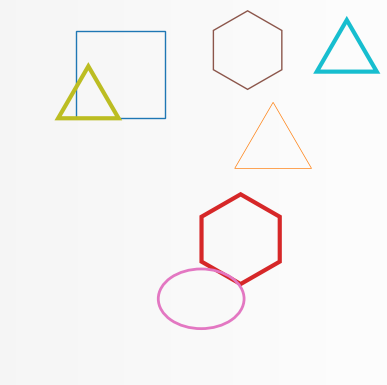[{"shape": "square", "thickness": 1, "radius": 0.57, "center": [0.311, 0.806]}, {"shape": "triangle", "thickness": 0.5, "radius": 0.57, "center": [0.705, 0.62]}, {"shape": "hexagon", "thickness": 3, "radius": 0.58, "center": [0.621, 0.379]}, {"shape": "hexagon", "thickness": 1, "radius": 0.51, "center": [0.639, 0.87]}, {"shape": "oval", "thickness": 2, "radius": 0.55, "center": [0.519, 0.224]}, {"shape": "triangle", "thickness": 3, "radius": 0.45, "center": [0.228, 0.738]}, {"shape": "triangle", "thickness": 3, "radius": 0.45, "center": [0.895, 0.859]}]